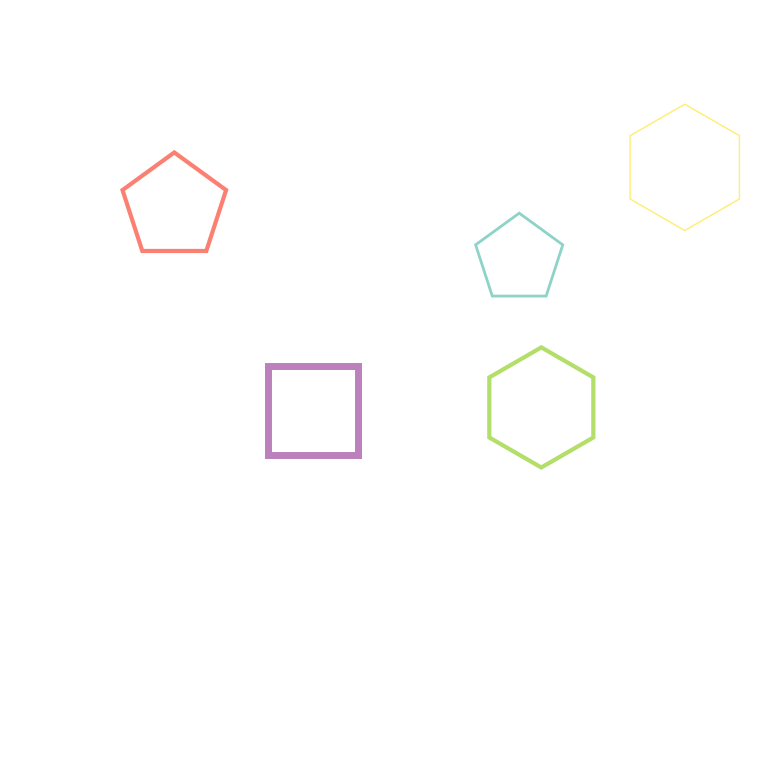[{"shape": "pentagon", "thickness": 1, "radius": 0.3, "center": [0.674, 0.664]}, {"shape": "pentagon", "thickness": 1.5, "radius": 0.35, "center": [0.226, 0.731]}, {"shape": "hexagon", "thickness": 1.5, "radius": 0.39, "center": [0.703, 0.471]}, {"shape": "square", "thickness": 2.5, "radius": 0.29, "center": [0.407, 0.467]}, {"shape": "hexagon", "thickness": 0.5, "radius": 0.41, "center": [0.889, 0.783]}]